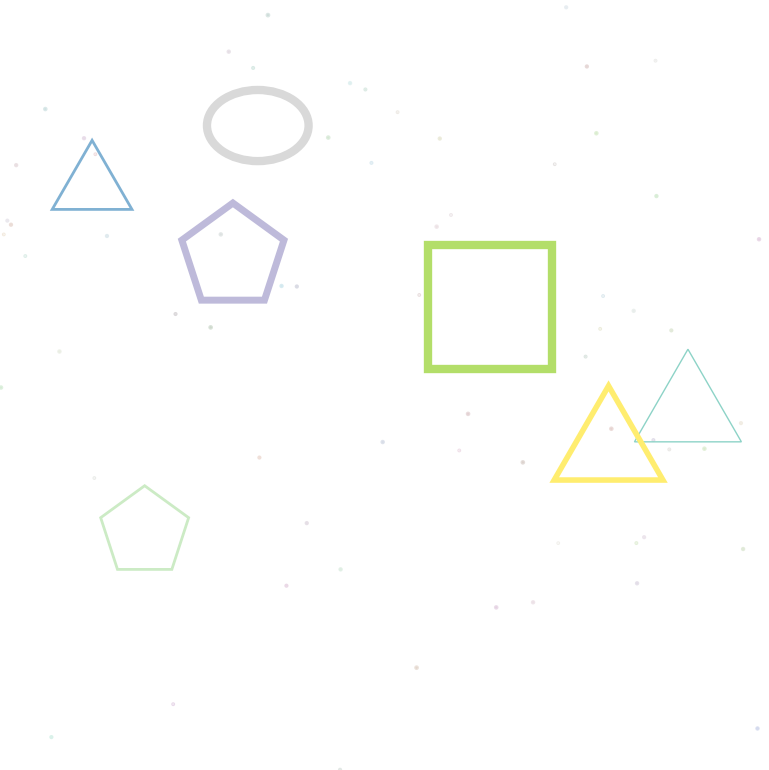[{"shape": "triangle", "thickness": 0.5, "radius": 0.4, "center": [0.893, 0.466]}, {"shape": "pentagon", "thickness": 2.5, "radius": 0.35, "center": [0.302, 0.667]}, {"shape": "triangle", "thickness": 1, "radius": 0.3, "center": [0.12, 0.758]}, {"shape": "square", "thickness": 3, "radius": 0.4, "center": [0.636, 0.601]}, {"shape": "oval", "thickness": 3, "radius": 0.33, "center": [0.335, 0.837]}, {"shape": "pentagon", "thickness": 1, "radius": 0.3, "center": [0.188, 0.309]}, {"shape": "triangle", "thickness": 2, "radius": 0.41, "center": [0.79, 0.417]}]